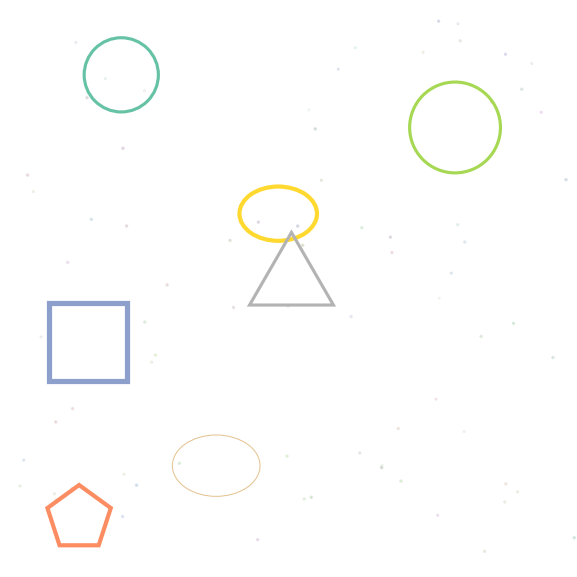[{"shape": "circle", "thickness": 1.5, "radius": 0.32, "center": [0.21, 0.87]}, {"shape": "pentagon", "thickness": 2, "radius": 0.29, "center": [0.137, 0.102]}, {"shape": "square", "thickness": 2.5, "radius": 0.34, "center": [0.152, 0.406]}, {"shape": "circle", "thickness": 1.5, "radius": 0.39, "center": [0.788, 0.778]}, {"shape": "oval", "thickness": 2, "radius": 0.34, "center": [0.482, 0.629]}, {"shape": "oval", "thickness": 0.5, "radius": 0.38, "center": [0.374, 0.193]}, {"shape": "triangle", "thickness": 1.5, "radius": 0.42, "center": [0.505, 0.513]}]